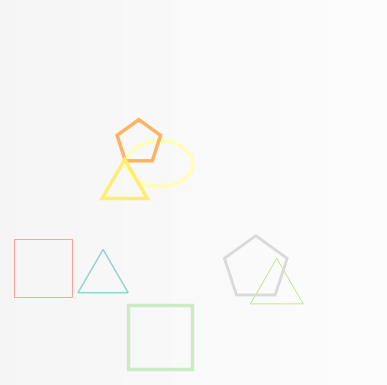[{"shape": "triangle", "thickness": 1, "radius": 0.37, "center": [0.266, 0.277]}, {"shape": "oval", "thickness": 2.5, "radius": 0.43, "center": [0.412, 0.575]}, {"shape": "square", "thickness": 0.5, "radius": 0.37, "center": [0.111, 0.304]}, {"shape": "pentagon", "thickness": 2.5, "radius": 0.3, "center": [0.358, 0.63]}, {"shape": "triangle", "thickness": 0.5, "radius": 0.39, "center": [0.714, 0.25]}, {"shape": "pentagon", "thickness": 2, "radius": 0.43, "center": [0.66, 0.303]}, {"shape": "square", "thickness": 2.5, "radius": 0.42, "center": [0.412, 0.125]}, {"shape": "triangle", "thickness": 2.5, "radius": 0.34, "center": [0.322, 0.518]}]